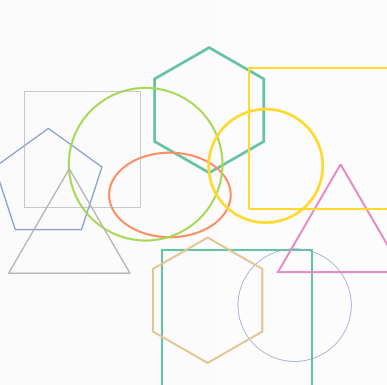[{"shape": "hexagon", "thickness": 2, "radius": 0.81, "center": [0.54, 0.714]}, {"shape": "square", "thickness": 1.5, "radius": 0.97, "center": [0.611, 0.156]}, {"shape": "oval", "thickness": 1.5, "radius": 0.78, "center": [0.438, 0.494]}, {"shape": "circle", "thickness": 0.5, "radius": 0.73, "center": [0.76, 0.207]}, {"shape": "pentagon", "thickness": 1, "radius": 0.73, "center": [0.125, 0.521]}, {"shape": "triangle", "thickness": 1.5, "radius": 0.93, "center": [0.879, 0.387]}, {"shape": "circle", "thickness": 1.5, "radius": 0.99, "center": [0.376, 0.574]}, {"shape": "circle", "thickness": 2, "radius": 0.74, "center": [0.686, 0.569]}, {"shape": "square", "thickness": 1.5, "radius": 0.92, "center": [0.827, 0.64]}, {"shape": "hexagon", "thickness": 1.5, "radius": 0.81, "center": [0.536, 0.22]}, {"shape": "square", "thickness": 0.5, "radius": 0.75, "center": [0.211, 0.613]}, {"shape": "triangle", "thickness": 1, "radius": 0.9, "center": [0.179, 0.381]}]